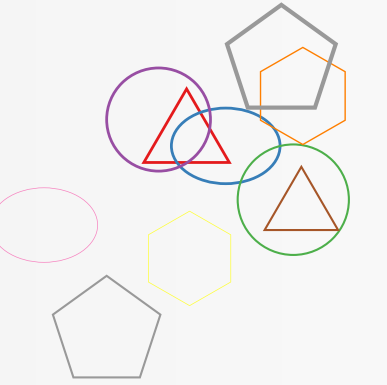[{"shape": "triangle", "thickness": 2, "radius": 0.64, "center": [0.482, 0.642]}, {"shape": "oval", "thickness": 2, "radius": 0.7, "center": [0.583, 0.621]}, {"shape": "circle", "thickness": 1.5, "radius": 0.72, "center": [0.757, 0.481]}, {"shape": "circle", "thickness": 2, "radius": 0.67, "center": [0.409, 0.689]}, {"shape": "hexagon", "thickness": 1, "radius": 0.63, "center": [0.782, 0.751]}, {"shape": "hexagon", "thickness": 0.5, "radius": 0.61, "center": [0.489, 0.329]}, {"shape": "triangle", "thickness": 1.5, "radius": 0.55, "center": [0.778, 0.457]}, {"shape": "oval", "thickness": 0.5, "radius": 0.69, "center": [0.114, 0.415]}, {"shape": "pentagon", "thickness": 1.5, "radius": 0.73, "center": [0.275, 0.138]}, {"shape": "pentagon", "thickness": 3, "radius": 0.74, "center": [0.726, 0.84]}]